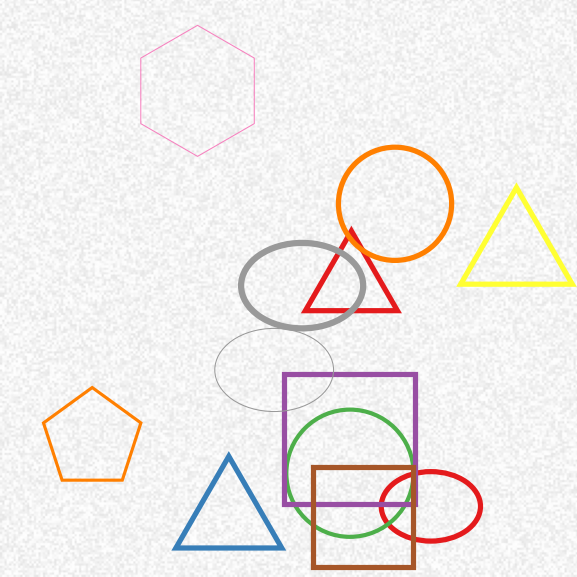[{"shape": "triangle", "thickness": 2.5, "radius": 0.46, "center": [0.608, 0.507]}, {"shape": "oval", "thickness": 2.5, "radius": 0.43, "center": [0.746, 0.122]}, {"shape": "triangle", "thickness": 2.5, "radius": 0.53, "center": [0.396, 0.103]}, {"shape": "circle", "thickness": 2, "radius": 0.55, "center": [0.606, 0.18]}, {"shape": "square", "thickness": 2.5, "radius": 0.56, "center": [0.605, 0.238]}, {"shape": "circle", "thickness": 2.5, "radius": 0.49, "center": [0.684, 0.646]}, {"shape": "pentagon", "thickness": 1.5, "radius": 0.44, "center": [0.16, 0.239]}, {"shape": "triangle", "thickness": 2.5, "radius": 0.56, "center": [0.894, 0.563]}, {"shape": "square", "thickness": 2.5, "radius": 0.43, "center": [0.628, 0.103]}, {"shape": "hexagon", "thickness": 0.5, "radius": 0.57, "center": [0.342, 0.842]}, {"shape": "oval", "thickness": 3, "radius": 0.53, "center": [0.523, 0.505]}, {"shape": "oval", "thickness": 0.5, "radius": 0.51, "center": [0.475, 0.359]}]